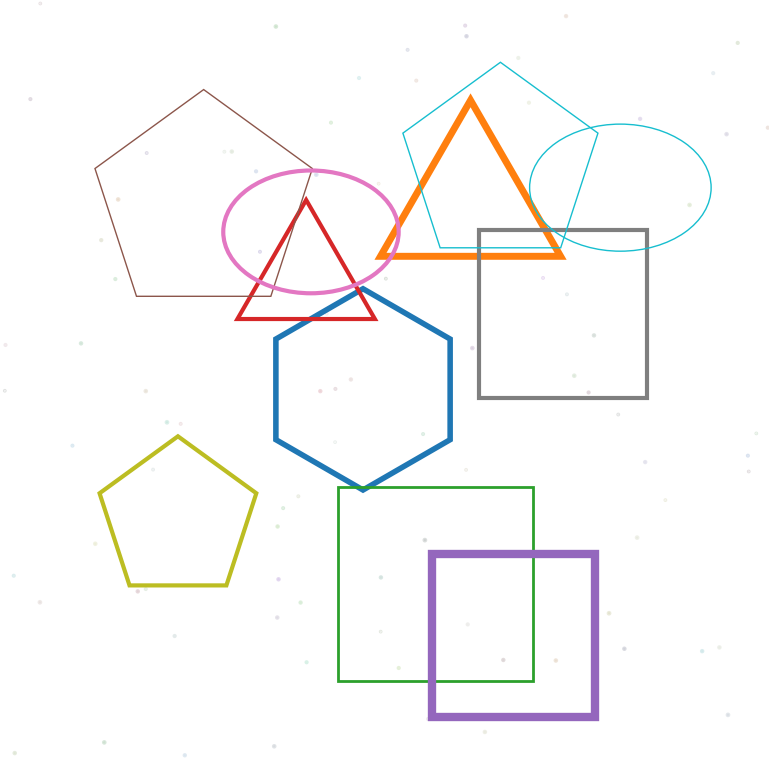[{"shape": "hexagon", "thickness": 2, "radius": 0.65, "center": [0.471, 0.494]}, {"shape": "triangle", "thickness": 2.5, "radius": 0.68, "center": [0.611, 0.735]}, {"shape": "square", "thickness": 1, "radius": 0.63, "center": [0.566, 0.242]}, {"shape": "triangle", "thickness": 1.5, "radius": 0.52, "center": [0.398, 0.637]}, {"shape": "square", "thickness": 3, "radius": 0.53, "center": [0.666, 0.175]}, {"shape": "pentagon", "thickness": 0.5, "radius": 0.74, "center": [0.264, 0.735]}, {"shape": "oval", "thickness": 1.5, "radius": 0.57, "center": [0.404, 0.699]}, {"shape": "square", "thickness": 1.5, "radius": 0.55, "center": [0.732, 0.592]}, {"shape": "pentagon", "thickness": 1.5, "radius": 0.54, "center": [0.231, 0.326]}, {"shape": "pentagon", "thickness": 0.5, "radius": 0.67, "center": [0.65, 0.786]}, {"shape": "oval", "thickness": 0.5, "radius": 0.59, "center": [0.806, 0.756]}]